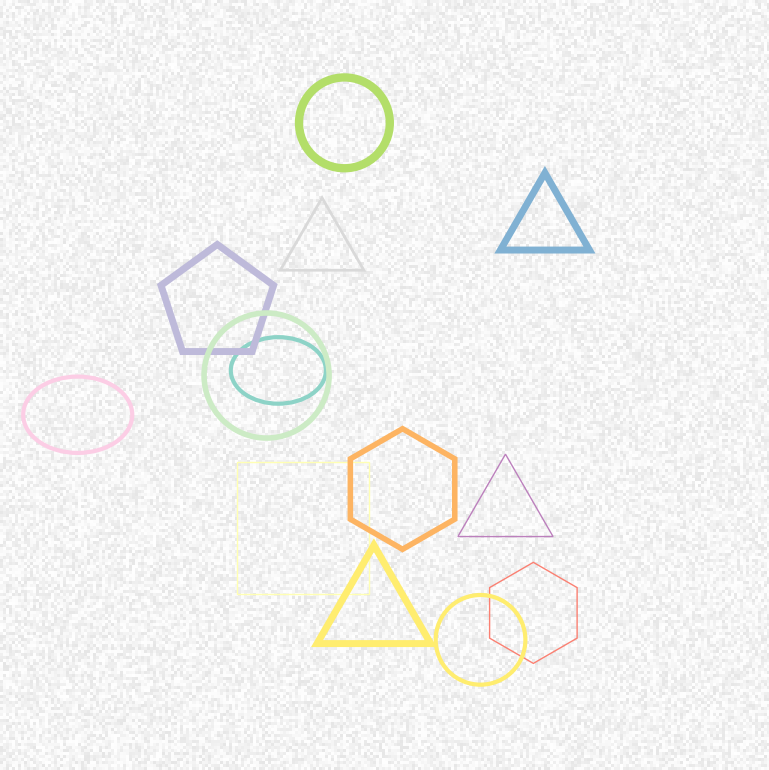[{"shape": "oval", "thickness": 1.5, "radius": 0.31, "center": [0.361, 0.519]}, {"shape": "square", "thickness": 0.5, "radius": 0.43, "center": [0.393, 0.314]}, {"shape": "pentagon", "thickness": 2.5, "radius": 0.38, "center": [0.282, 0.606]}, {"shape": "hexagon", "thickness": 0.5, "radius": 0.33, "center": [0.693, 0.204]}, {"shape": "triangle", "thickness": 2.5, "radius": 0.33, "center": [0.708, 0.709]}, {"shape": "hexagon", "thickness": 2, "radius": 0.39, "center": [0.523, 0.365]}, {"shape": "circle", "thickness": 3, "radius": 0.29, "center": [0.447, 0.84]}, {"shape": "oval", "thickness": 1.5, "radius": 0.35, "center": [0.101, 0.461]}, {"shape": "triangle", "thickness": 1, "radius": 0.31, "center": [0.418, 0.68]}, {"shape": "triangle", "thickness": 0.5, "radius": 0.36, "center": [0.656, 0.339]}, {"shape": "circle", "thickness": 2, "radius": 0.41, "center": [0.346, 0.512]}, {"shape": "circle", "thickness": 1.5, "radius": 0.29, "center": [0.624, 0.169]}, {"shape": "triangle", "thickness": 2.5, "radius": 0.43, "center": [0.486, 0.207]}]